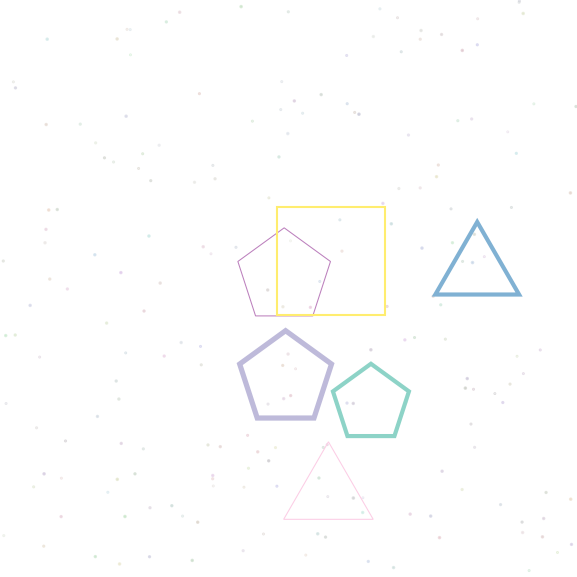[{"shape": "pentagon", "thickness": 2, "radius": 0.35, "center": [0.642, 0.3]}, {"shape": "pentagon", "thickness": 2.5, "radius": 0.42, "center": [0.495, 0.343]}, {"shape": "triangle", "thickness": 2, "radius": 0.42, "center": [0.826, 0.531]}, {"shape": "triangle", "thickness": 0.5, "radius": 0.45, "center": [0.569, 0.145]}, {"shape": "pentagon", "thickness": 0.5, "radius": 0.42, "center": [0.492, 0.52]}, {"shape": "square", "thickness": 1, "radius": 0.47, "center": [0.573, 0.548]}]